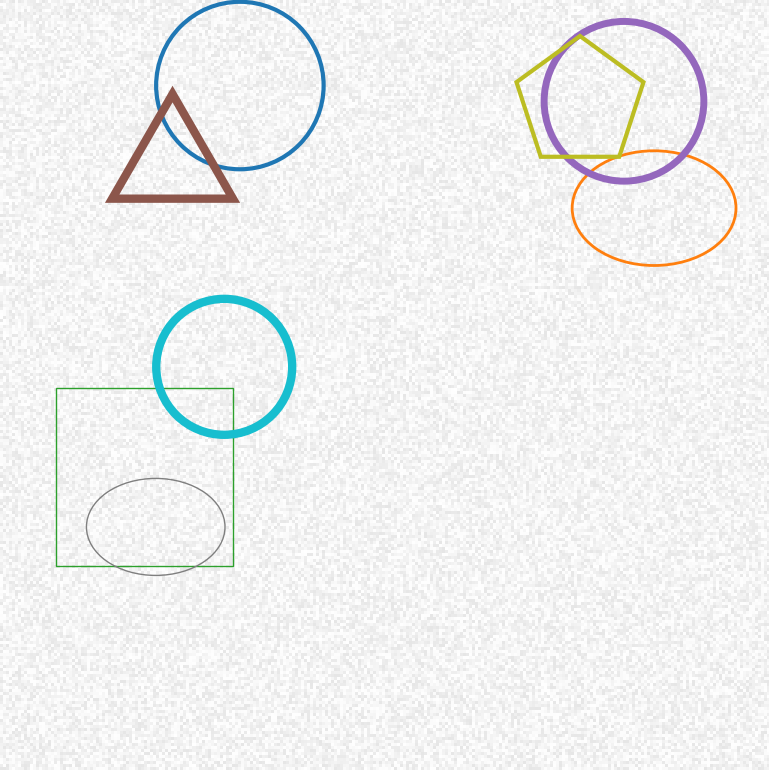[{"shape": "circle", "thickness": 1.5, "radius": 0.54, "center": [0.312, 0.889]}, {"shape": "oval", "thickness": 1, "radius": 0.53, "center": [0.849, 0.73]}, {"shape": "square", "thickness": 0.5, "radius": 0.58, "center": [0.188, 0.38]}, {"shape": "circle", "thickness": 2.5, "radius": 0.52, "center": [0.81, 0.868]}, {"shape": "triangle", "thickness": 3, "radius": 0.45, "center": [0.224, 0.787]}, {"shape": "oval", "thickness": 0.5, "radius": 0.45, "center": [0.202, 0.316]}, {"shape": "pentagon", "thickness": 1.5, "radius": 0.43, "center": [0.753, 0.867]}, {"shape": "circle", "thickness": 3, "radius": 0.44, "center": [0.291, 0.524]}]